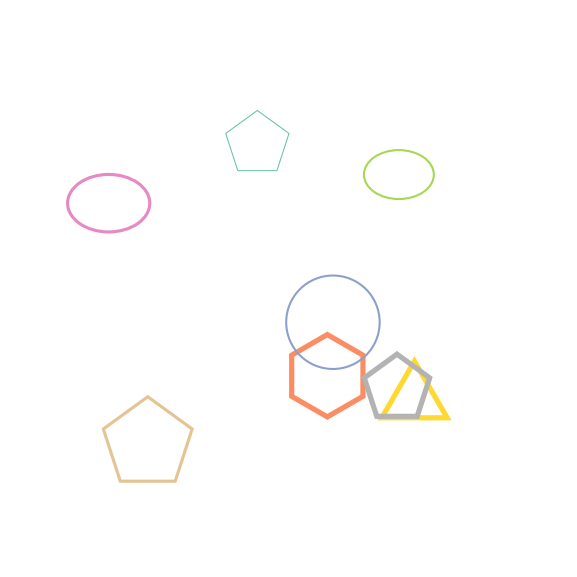[{"shape": "pentagon", "thickness": 0.5, "radius": 0.29, "center": [0.446, 0.75]}, {"shape": "hexagon", "thickness": 2.5, "radius": 0.36, "center": [0.567, 0.349]}, {"shape": "circle", "thickness": 1, "radius": 0.4, "center": [0.577, 0.441]}, {"shape": "oval", "thickness": 1.5, "radius": 0.36, "center": [0.188, 0.647]}, {"shape": "oval", "thickness": 1, "radius": 0.3, "center": [0.691, 0.697]}, {"shape": "triangle", "thickness": 2.5, "radius": 0.33, "center": [0.718, 0.308]}, {"shape": "pentagon", "thickness": 1.5, "radius": 0.4, "center": [0.256, 0.231]}, {"shape": "pentagon", "thickness": 2.5, "radius": 0.3, "center": [0.687, 0.326]}]